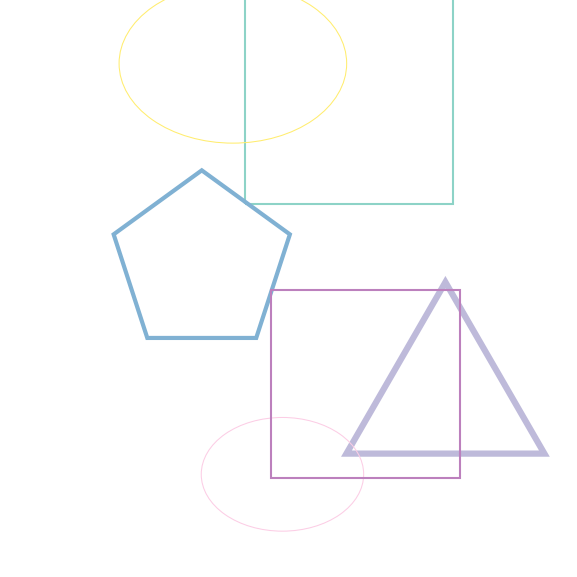[{"shape": "square", "thickness": 1, "radius": 0.9, "center": [0.604, 0.826]}, {"shape": "triangle", "thickness": 3, "radius": 0.99, "center": [0.771, 0.313]}, {"shape": "pentagon", "thickness": 2, "radius": 0.8, "center": [0.349, 0.544]}, {"shape": "oval", "thickness": 0.5, "radius": 0.7, "center": [0.489, 0.178]}, {"shape": "square", "thickness": 1, "radius": 0.81, "center": [0.633, 0.334]}, {"shape": "oval", "thickness": 0.5, "radius": 0.99, "center": [0.403, 0.889]}]